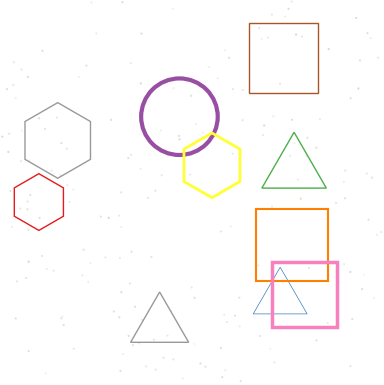[{"shape": "hexagon", "thickness": 1, "radius": 0.37, "center": [0.101, 0.475]}, {"shape": "triangle", "thickness": 0.5, "radius": 0.4, "center": [0.728, 0.225]}, {"shape": "triangle", "thickness": 1, "radius": 0.48, "center": [0.764, 0.56]}, {"shape": "circle", "thickness": 3, "radius": 0.5, "center": [0.466, 0.697]}, {"shape": "square", "thickness": 1.5, "radius": 0.47, "center": [0.759, 0.363]}, {"shape": "hexagon", "thickness": 2, "radius": 0.42, "center": [0.551, 0.571]}, {"shape": "square", "thickness": 1, "radius": 0.45, "center": [0.736, 0.849]}, {"shape": "square", "thickness": 2.5, "radius": 0.42, "center": [0.791, 0.234]}, {"shape": "triangle", "thickness": 1, "radius": 0.44, "center": [0.415, 0.154]}, {"shape": "hexagon", "thickness": 1, "radius": 0.49, "center": [0.15, 0.635]}]